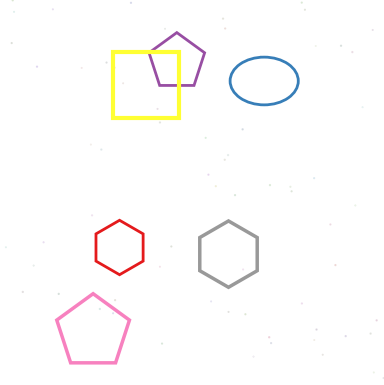[{"shape": "hexagon", "thickness": 2, "radius": 0.35, "center": [0.311, 0.357]}, {"shape": "oval", "thickness": 2, "radius": 0.44, "center": [0.686, 0.79]}, {"shape": "pentagon", "thickness": 2, "radius": 0.38, "center": [0.459, 0.839]}, {"shape": "square", "thickness": 3, "radius": 0.43, "center": [0.379, 0.779]}, {"shape": "pentagon", "thickness": 2.5, "radius": 0.5, "center": [0.242, 0.138]}, {"shape": "hexagon", "thickness": 2.5, "radius": 0.43, "center": [0.593, 0.34]}]